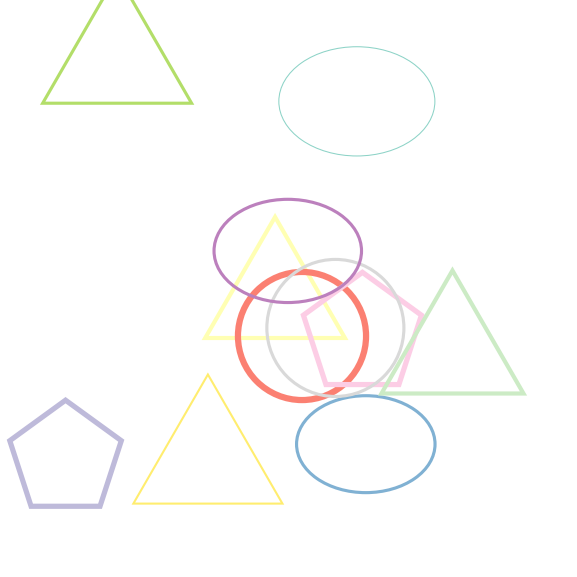[{"shape": "oval", "thickness": 0.5, "radius": 0.68, "center": [0.618, 0.824]}, {"shape": "triangle", "thickness": 2, "radius": 0.7, "center": [0.476, 0.484]}, {"shape": "pentagon", "thickness": 2.5, "radius": 0.51, "center": [0.114, 0.205]}, {"shape": "circle", "thickness": 3, "radius": 0.55, "center": [0.523, 0.417]}, {"shape": "oval", "thickness": 1.5, "radius": 0.6, "center": [0.633, 0.23]}, {"shape": "triangle", "thickness": 1.5, "radius": 0.74, "center": [0.203, 0.895]}, {"shape": "pentagon", "thickness": 2.5, "radius": 0.54, "center": [0.628, 0.42]}, {"shape": "circle", "thickness": 1.5, "radius": 0.59, "center": [0.581, 0.431]}, {"shape": "oval", "thickness": 1.5, "radius": 0.64, "center": [0.498, 0.565]}, {"shape": "triangle", "thickness": 2, "radius": 0.71, "center": [0.783, 0.389]}, {"shape": "triangle", "thickness": 1, "radius": 0.75, "center": [0.36, 0.202]}]